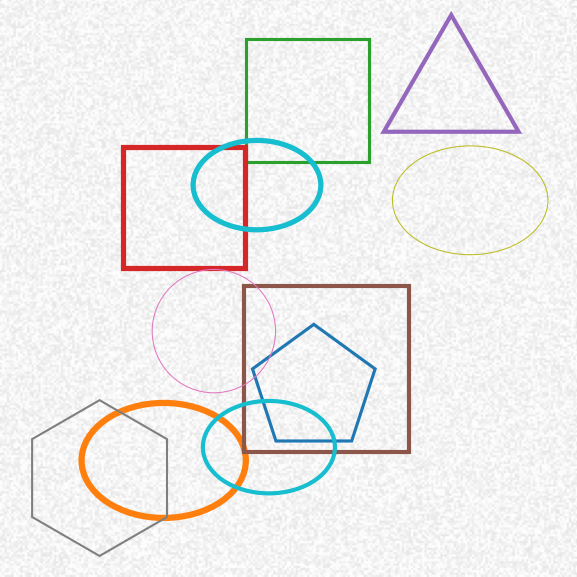[{"shape": "pentagon", "thickness": 1.5, "radius": 0.56, "center": [0.543, 0.326]}, {"shape": "oval", "thickness": 3, "radius": 0.71, "center": [0.283, 0.202]}, {"shape": "square", "thickness": 1.5, "radius": 0.53, "center": [0.532, 0.825]}, {"shape": "square", "thickness": 2.5, "radius": 0.52, "center": [0.318, 0.64]}, {"shape": "triangle", "thickness": 2, "radius": 0.67, "center": [0.781, 0.838]}, {"shape": "square", "thickness": 2, "radius": 0.72, "center": [0.566, 0.36]}, {"shape": "circle", "thickness": 0.5, "radius": 0.53, "center": [0.37, 0.426]}, {"shape": "hexagon", "thickness": 1, "radius": 0.67, "center": [0.172, 0.171]}, {"shape": "oval", "thickness": 0.5, "radius": 0.67, "center": [0.814, 0.652]}, {"shape": "oval", "thickness": 2, "radius": 0.57, "center": [0.466, 0.225]}, {"shape": "oval", "thickness": 2.5, "radius": 0.55, "center": [0.445, 0.679]}]